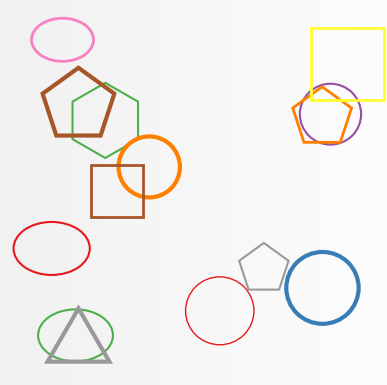[{"shape": "oval", "thickness": 1.5, "radius": 0.49, "center": [0.133, 0.355]}, {"shape": "circle", "thickness": 1, "radius": 0.44, "center": [0.567, 0.193]}, {"shape": "circle", "thickness": 3, "radius": 0.47, "center": [0.832, 0.252]}, {"shape": "oval", "thickness": 1.5, "radius": 0.48, "center": [0.195, 0.129]}, {"shape": "hexagon", "thickness": 1.5, "radius": 0.49, "center": [0.272, 0.687]}, {"shape": "circle", "thickness": 1.5, "radius": 0.4, "center": [0.853, 0.703]}, {"shape": "pentagon", "thickness": 2, "radius": 0.4, "center": [0.831, 0.695]}, {"shape": "circle", "thickness": 3, "radius": 0.4, "center": [0.385, 0.566]}, {"shape": "square", "thickness": 2, "radius": 0.47, "center": [0.897, 0.834]}, {"shape": "square", "thickness": 2, "radius": 0.34, "center": [0.303, 0.503]}, {"shape": "pentagon", "thickness": 3, "radius": 0.49, "center": [0.202, 0.727]}, {"shape": "oval", "thickness": 2, "radius": 0.4, "center": [0.161, 0.897]}, {"shape": "triangle", "thickness": 3, "radius": 0.46, "center": [0.203, 0.107]}, {"shape": "pentagon", "thickness": 1.5, "radius": 0.33, "center": [0.681, 0.302]}]